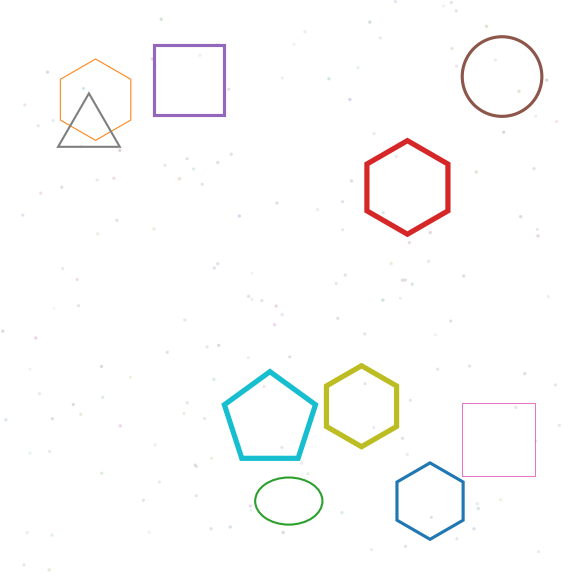[{"shape": "hexagon", "thickness": 1.5, "radius": 0.33, "center": [0.745, 0.131]}, {"shape": "hexagon", "thickness": 0.5, "radius": 0.35, "center": [0.165, 0.827]}, {"shape": "oval", "thickness": 1, "radius": 0.29, "center": [0.5, 0.131]}, {"shape": "hexagon", "thickness": 2.5, "radius": 0.41, "center": [0.705, 0.675]}, {"shape": "square", "thickness": 1.5, "radius": 0.3, "center": [0.327, 0.861]}, {"shape": "circle", "thickness": 1.5, "radius": 0.34, "center": [0.869, 0.867]}, {"shape": "square", "thickness": 0.5, "radius": 0.32, "center": [0.863, 0.238]}, {"shape": "triangle", "thickness": 1, "radius": 0.31, "center": [0.154, 0.776]}, {"shape": "hexagon", "thickness": 2.5, "radius": 0.35, "center": [0.626, 0.296]}, {"shape": "pentagon", "thickness": 2.5, "radius": 0.41, "center": [0.467, 0.273]}]